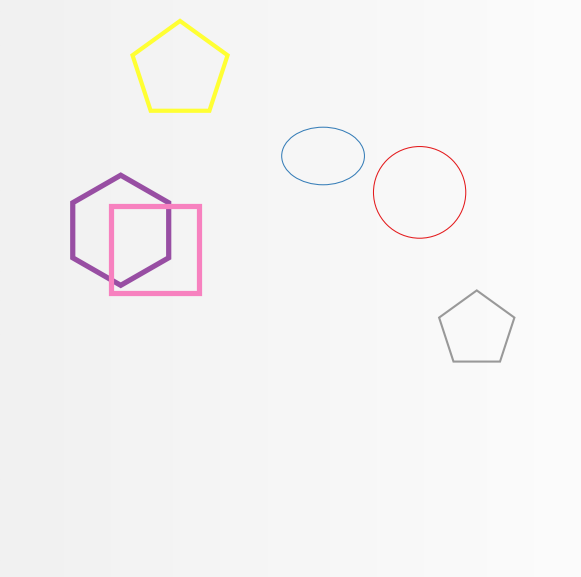[{"shape": "circle", "thickness": 0.5, "radius": 0.4, "center": [0.722, 0.666]}, {"shape": "oval", "thickness": 0.5, "radius": 0.36, "center": [0.556, 0.729]}, {"shape": "hexagon", "thickness": 2.5, "radius": 0.48, "center": [0.208, 0.6]}, {"shape": "pentagon", "thickness": 2, "radius": 0.43, "center": [0.31, 0.877]}, {"shape": "square", "thickness": 2.5, "radius": 0.38, "center": [0.267, 0.567]}, {"shape": "pentagon", "thickness": 1, "radius": 0.34, "center": [0.82, 0.428]}]